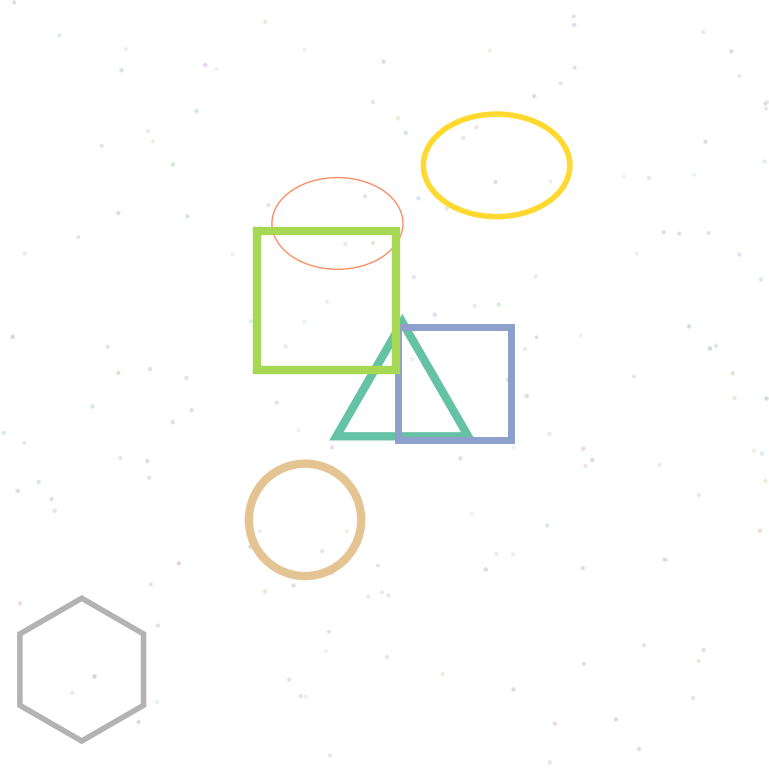[{"shape": "triangle", "thickness": 3, "radius": 0.49, "center": [0.522, 0.483]}, {"shape": "oval", "thickness": 0.5, "radius": 0.43, "center": [0.438, 0.71]}, {"shape": "square", "thickness": 2.5, "radius": 0.37, "center": [0.591, 0.502]}, {"shape": "square", "thickness": 3, "radius": 0.45, "center": [0.424, 0.61]}, {"shape": "oval", "thickness": 2, "radius": 0.48, "center": [0.645, 0.785]}, {"shape": "circle", "thickness": 3, "radius": 0.36, "center": [0.396, 0.325]}, {"shape": "hexagon", "thickness": 2, "radius": 0.46, "center": [0.106, 0.13]}]